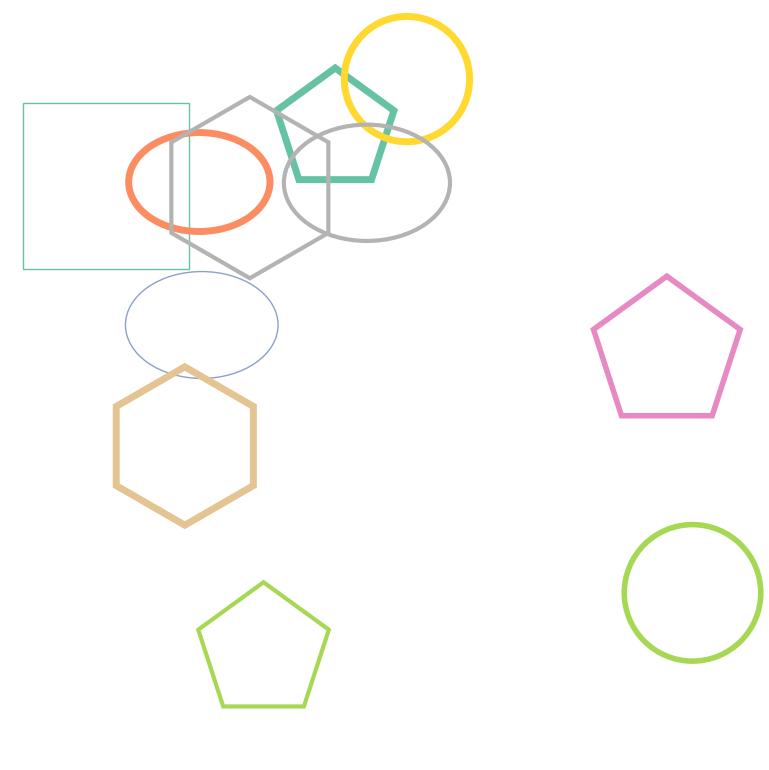[{"shape": "pentagon", "thickness": 2.5, "radius": 0.4, "center": [0.435, 0.832]}, {"shape": "square", "thickness": 0.5, "radius": 0.54, "center": [0.138, 0.758]}, {"shape": "oval", "thickness": 2.5, "radius": 0.46, "center": [0.259, 0.764]}, {"shape": "oval", "thickness": 0.5, "radius": 0.5, "center": [0.262, 0.578]}, {"shape": "pentagon", "thickness": 2, "radius": 0.5, "center": [0.866, 0.541]}, {"shape": "circle", "thickness": 2, "radius": 0.44, "center": [0.899, 0.23]}, {"shape": "pentagon", "thickness": 1.5, "radius": 0.45, "center": [0.342, 0.155]}, {"shape": "circle", "thickness": 2.5, "radius": 0.41, "center": [0.528, 0.897]}, {"shape": "hexagon", "thickness": 2.5, "radius": 0.51, "center": [0.24, 0.421]}, {"shape": "hexagon", "thickness": 1.5, "radius": 0.59, "center": [0.324, 0.756]}, {"shape": "oval", "thickness": 1.5, "radius": 0.54, "center": [0.477, 0.763]}]